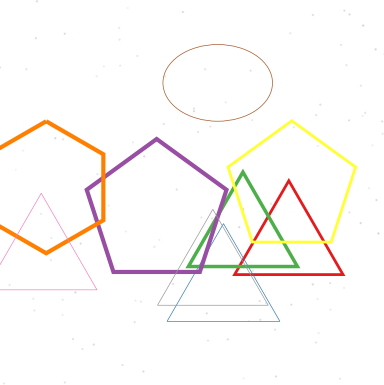[{"shape": "triangle", "thickness": 2, "radius": 0.81, "center": [0.75, 0.368]}, {"shape": "triangle", "thickness": 0.5, "radius": 0.85, "center": [0.58, 0.25]}, {"shape": "triangle", "thickness": 2.5, "radius": 0.82, "center": [0.631, 0.389]}, {"shape": "pentagon", "thickness": 3, "radius": 0.95, "center": [0.407, 0.448]}, {"shape": "hexagon", "thickness": 3, "radius": 0.86, "center": [0.12, 0.514]}, {"shape": "pentagon", "thickness": 2, "radius": 0.87, "center": [0.758, 0.512]}, {"shape": "oval", "thickness": 0.5, "radius": 0.71, "center": [0.566, 0.785]}, {"shape": "triangle", "thickness": 0.5, "radius": 0.84, "center": [0.107, 0.331]}, {"shape": "triangle", "thickness": 0.5, "radius": 0.83, "center": [0.553, 0.29]}]